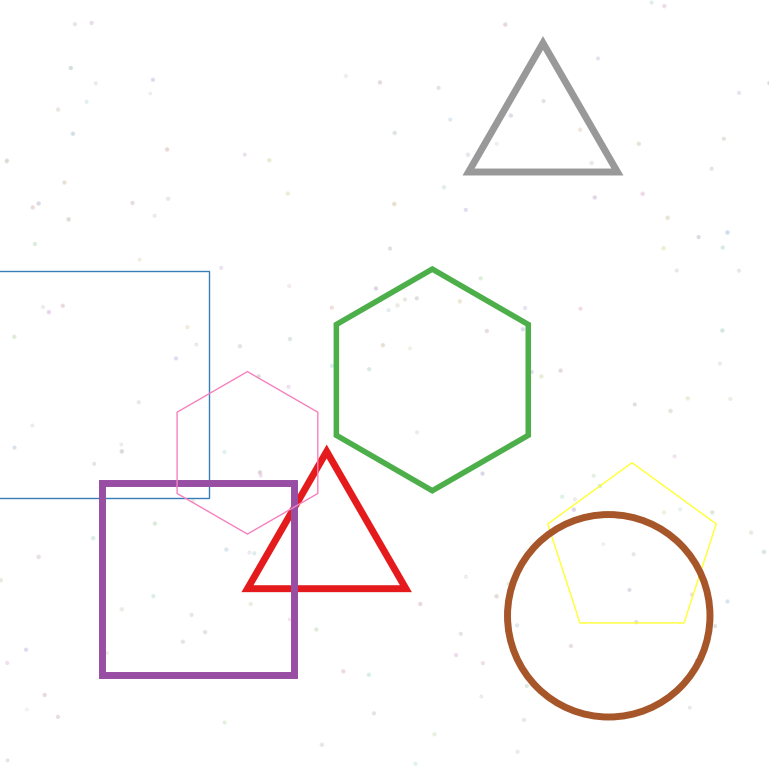[{"shape": "triangle", "thickness": 2.5, "radius": 0.59, "center": [0.424, 0.295]}, {"shape": "square", "thickness": 0.5, "radius": 0.74, "center": [0.123, 0.501]}, {"shape": "hexagon", "thickness": 2, "radius": 0.72, "center": [0.561, 0.507]}, {"shape": "square", "thickness": 2.5, "radius": 0.63, "center": [0.257, 0.248]}, {"shape": "pentagon", "thickness": 0.5, "radius": 0.58, "center": [0.821, 0.284]}, {"shape": "circle", "thickness": 2.5, "radius": 0.66, "center": [0.791, 0.2]}, {"shape": "hexagon", "thickness": 0.5, "radius": 0.53, "center": [0.321, 0.412]}, {"shape": "triangle", "thickness": 2.5, "radius": 0.56, "center": [0.705, 0.832]}]